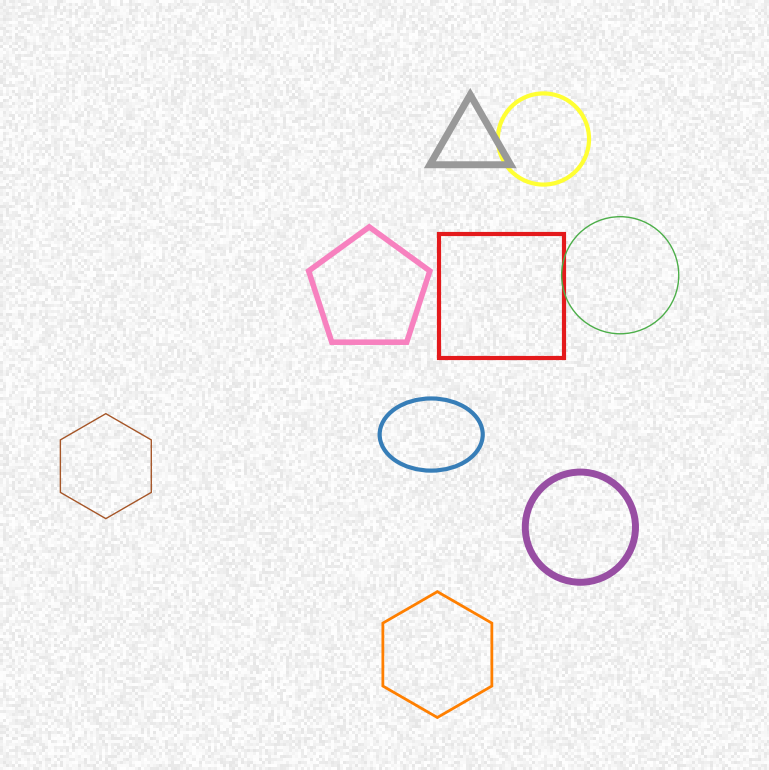[{"shape": "square", "thickness": 1.5, "radius": 0.4, "center": [0.651, 0.615]}, {"shape": "oval", "thickness": 1.5, "radius": 0.33, "center": [0.56, 0.436]}, {"shape": "circle", "thickness": 0.5, "radius": 0.38, "center": [0.805, 0.643]}, {"shape": "circle", "thickness": 2.5, "radius": 0.36, "center": [0.754, 0.315]}, {"shape": "hexagon", "thickness": 1, "radius": 0.41, "center": [0.568, 0.15]}, {"shape": "circle", "thickness": 1.5, "radius": 0.3, "center": [0.706, 0.819]}, {"shape": "hexagon", "thickness": 0.5, "radius": 0.34, "center": [0.137, 0.395]}, {"shape": "pentagon", "thickness": 2, "radius": 0.41, "center": [0.48, 0.623]}, {"shape": "triangle", "thickness": 2.5, "radius": 0.3, "center": [0.611, 0.816]}]